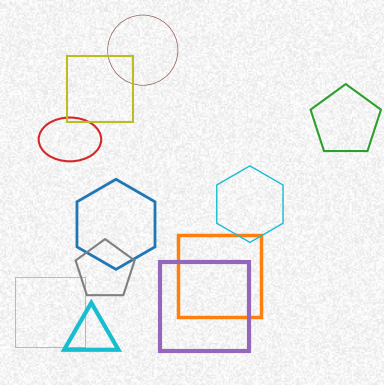[{"shape": "hexagon", "thickness": 2, "radius": 0.59, "center": [0.301, 0.417]}, {"shape": "square", "thickness": 2.5, "radius": 0.54, "center": [0.571, 0.283]}, {"shape": "pentagon", "thickness": 1.5, "radius": 0.48, "center": [0.898, 0.685]}, {"shape": "oval", "thickness": 1.5, "radius": 0.41, "center": [0.182, 0.638]}, {"shape": "square", "thickness": 3, "radius": 0.57, "center": [0.531, 0.204]}, {"shape": "circle", "thickness": 0.5, "radius": 0.46, "center": [0.371, 0.87]}, {"shape": "square", "thickness": 0.5, "radius": 0.46, "center": [0.129, 0.191]}, {"shape": "pentagon", "thickness": 1.5, "radius": 0.4, "center": [0.273, 0.298]}, {"shape": "square", "thickness": 1.5, "radius": 0.43, "center": [0.259, 0.769]}, {"shape": "triangle", "thickness": 3, "radius": 0.41, "center": [0.237, 0.132]}, {"shape": "hexagon", "thickness": 1, "radius": 0.5, "center": [0.649, 0.47]}]